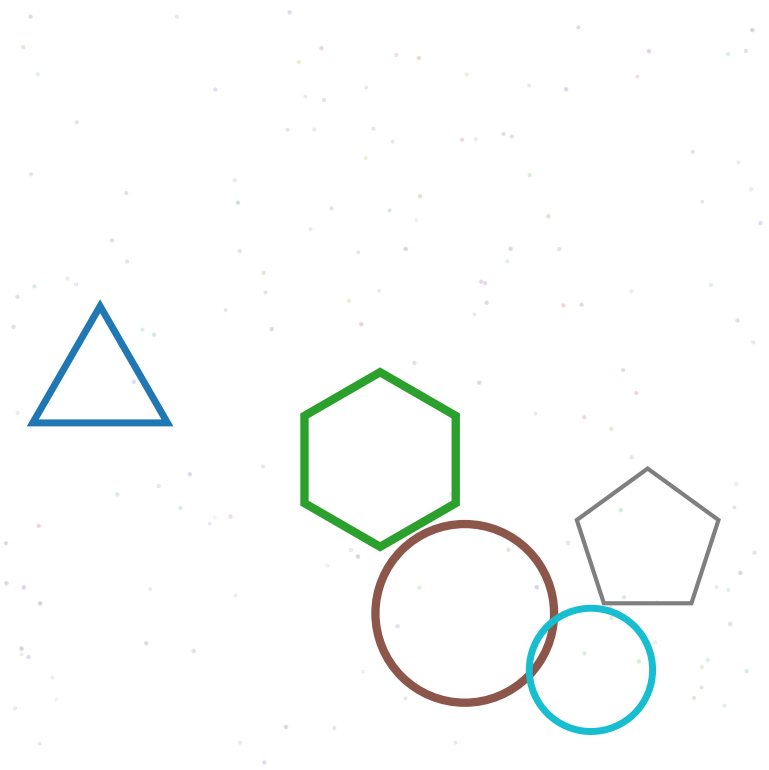[{"shape": "triangle", "thickness": 2.5, "radius": 0.51, "center": [0.13, 0.501]}, {"shape": "hexagon", "thickness": 3, "radius": 0.57, "center": [0.494, 0.403]}, {"shape": "circle", "thickness": 3, "radius": 0.58, "center": [0.604, 0.203]}, {"shape": "pentagon", "thickness": 1.5, "radius": 0.48, "center": [0.841, 0.295]}, {"shape": "circle", "thickness": 2.5, "radius": 0.4, "center": [0.767, 0.13]}]